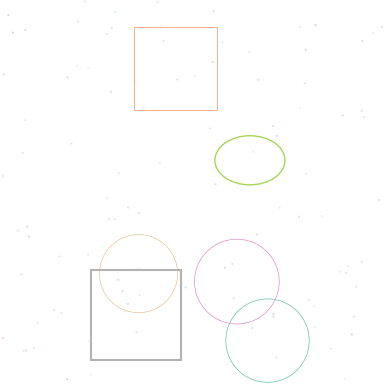[{"shape": "circle", "thickness": 0.5, "radius": 0.54, "center": [0.695, 0.115]}, {"shape": "square", "thickness": 0.5, "radius": 0.54, "center": [0.456, 0.822]}, {"shape": "circle", "thickness": 0.5, "radius": 0.55, "center": [0.615, 0.269]}, {"shape": "oval", "thickness": 1, "radius": 0.46, "center": [0.649, 0.584]}, {"shape": "circle", "thickness": 0.5, "radius": 0.51, "center": [0.36, 0.289]}, {"shape": "square", "thickness": 1.5, "radius": 0.59, "center": [0.354, 0.181]}]